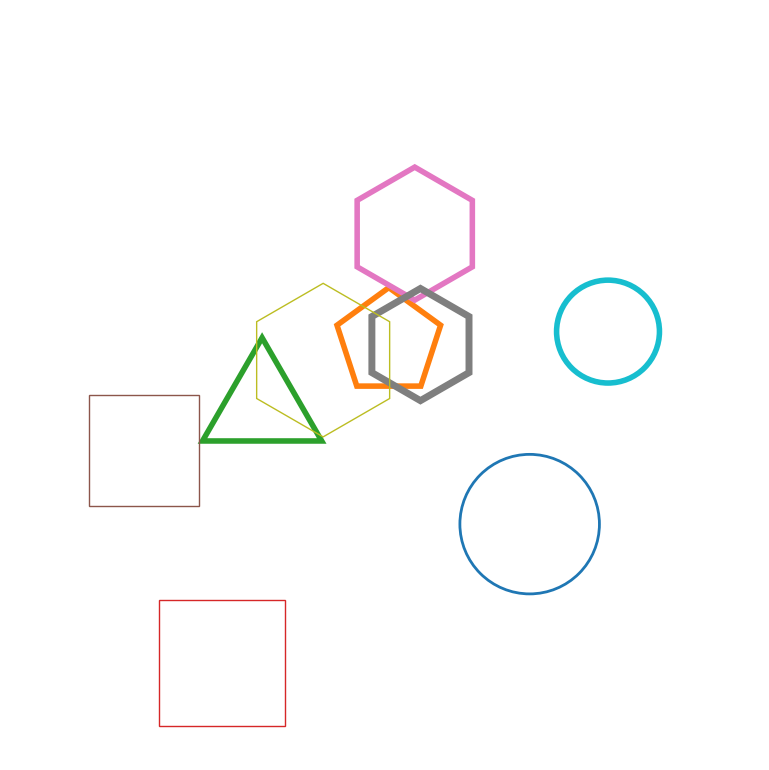[{"shape": "circle", "thickness": 1, "radius": 0.45, "center": [0.688, 0.319]}, {"shape": "pentagon", "thickness": 2, "radius": 0.35, "center": [0.505, 0.556]}, {"shape": "triangle", "thickness": 2, "radius": 0.45, "center": [0.34, 0.472]}, {"shape": "square", "thickness": 0.5, "radius": 0.41, "center": [0.288, 0.14]}, {"shape": "square", "thickness": 0.5, "radius": 0.36, "center": [0.187, 0.415]}, {"shape": "hexagon", "thickness": 2, "radius": 0.43, "center": [0.539, 0.697]}, {"shape": "hexagon", "thickness": 2.5, "radius": 0.36, "center": [0.546, 0.553]}, {"shape": "hexagon", "thickness": 0.5, "radius": 0.5, "center": [0.42, 0.532]}, {"shape": "circle", "thickness": 2, "radius": 0.33, "center": [0.79, 0.569]}]